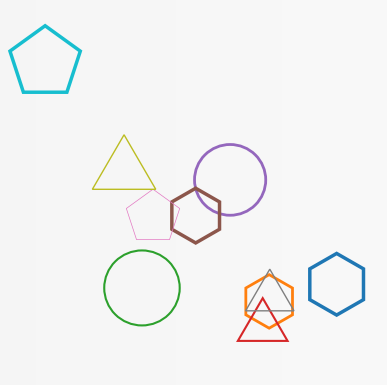[{"shape": "hexagon", "thickness": 2.5, "radius": 0.4, "center": [0.869, 0.262]}, {"shape": "hexagon", "thickness": 2, "radius": 0.35, "center": [0.695, 0.217]}, {"shape": "circle", "thickness": 1.5, "radius": 0.49, "center": [0.366, 0.252]}, {"shape": "triangle", "thickness": 1.5, "radius": 0.37, "center": [0.678, 0.152]}, {"shape": "circle", "thickness": 2, "radius": 0.46, "center": [0.594, 0.533]}, {"shape": "hexagon", "thickness": 2.5, "radius": 0.36, "center": [0.505, 0.44]}, {"shape": "pentagon", "thickness": 0.5, "radius": 0.36, "center": [0.395, 0.436]}, {"shape": "triangle", "thickness": 1, "radius": 0.36, "center": [0.696, 0.229]}, {"shape": "triangle", "thickness": 1, "radius": 0.47, "center": [0.32, 0.556]}, {"shape": "pentagon", "thickness": 2.5, "radius": 0.48, "center": [0.116, 0.838]}]